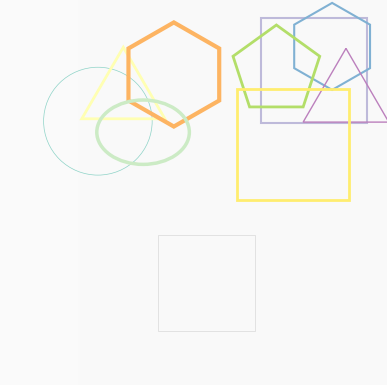[{"shape": "circle", "thickness": 0.5, "radius": 0.7, "center": [0.253, 0.685]}, {"shape": "triangle", "thickness": 2, "radius": 0.62, "center": [0.318, 0.753]}, {"shape": "square", "thickness": 1.5, "radius": 0.68, "center": [0.811, 0.817]}, {"shape": "hexagon", "thickness": 1.5, "radius": 0.56, "center": [0.857, 0.879]}, {"shape": "hexagon", "thickness": 3, "radius": 0.68, "center": [0.449, 0.807]}, {"shape": "pentagon", "thickness": 2, "radius": 0.59, "center": [0.713, 0.817]}, {"shape": "square", "thickness": 0.5, "radius": 0.62, "center": [0.533, 0.266]}, {"shape": "triangle", "thickness": 1, "radius": 0.64, "center": [0.893, 0.747]}, {"shape": "oval", "thickness": 2.5, "radius": 0.6, "center": [0.369, 0.657]}, {"shape": "square", "thickness": 2, "radius": 0.72, "center": [0.757, 0.624]}]